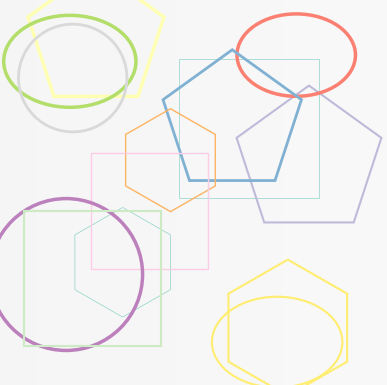[{"shape": "hexagon", "thickness": 0.5, "radius": 0.71, "center": [0.317, 0.319]}, {"shape": "square", "thickness": 0.5, "radius": 0.9, "center": [0.642, 0.667]}, {"shape": "pentagon", "thickness": 2.5, "radius": 0.92, "center": [0.248, 0.899]}, {"shape": "pentagon", "thickness": 1.5, "radius": 0.98, "center": [0.797, 0.581]}, {"shape": "oval", "thickness": 2.5, "radius": 0.76, "center": [0.764, 0.857]}, {"shape": "pentagon", "thickness": 2, "radius": 0.94, "center": [0.599, 0.683]}, {"shape": "hexagon", "thickness": 1, "radius": 0.67, "center": [0.44, 0.584]}, {"shape": "oval", "thickness": 2.5, "radius": 0.85, "center": [0.18, 0.841]}, {"shape": "square", "thickness": 1, "radius": 0.75, "center": [0.386, 0.452]}, {"shape": "circle", "thickness": 2, "radius": 0.7, "center": [0.188, 0.797]}, {"shape": "circle", "thickness": 2.5, "radius": 0.99, "center": [0.171, 0.287]}, {"shape": "square", "thickness": 1.5, "radius": 0.88, "center": [0.239, 0.277]}, {"shape": "oval", "thickness": 1.5, "radius": 0.84, "center": [0.715, 0.111]}, {"shape": "hexagon", "thickness": 1.5, "radius": 0.88, "center": [0.743, 0.149]}]